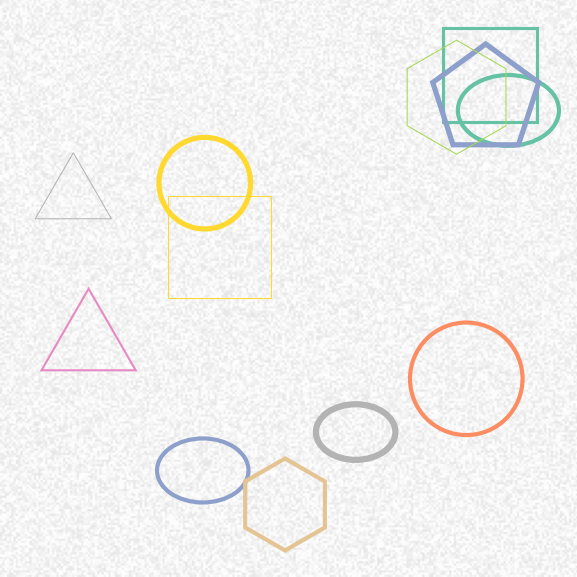[{"shape": "oval", "thickness": 2, "radius": 0.44, "center": [0.88, 0.808]}, {"shape": "square", "thickness": 1.5, "radius": 0.4, "center": [0.849, 0.869]}, {"shape": "circle", "thickness": 2, "radius": 0.49, "center": [0.807, 0.343]}, {"shape": "pentagon", "thickness": 2.5, "radius": 0.48, "center": [0.841, 0.826]}, {"shape": "oval", "thickness": 2, "radius": 0.4, "center": [0.351, 0.184]}, {"shape": "triangle", "thickness": 1, "radius": 0.47, "center": [0.153, 0.405]}, {"shape": "hexagon", "thickness": 0.5, "radius": 0.49, "center": [0.791, 0.831]}, {"shape": "circle", "thickness": 2.5, "radius": 0.4, "center": [0.355, 0.682]}, {"shape": "square", "thickness": 0.5, "radius": 0.44, "center": [0.381, 0.572]}, {"shape": "hexagon", "thickness": 2, "radius": 0.4, "center": [0.494, 0.126]}, {"shape": "triangle", "thickness": 0.5, "radius": 0.38, "center": [0.127, 0.658]}, {"shape": "oval", "thickness": 3, "radius": 0.34, "center": [0.616, 0.251]}]